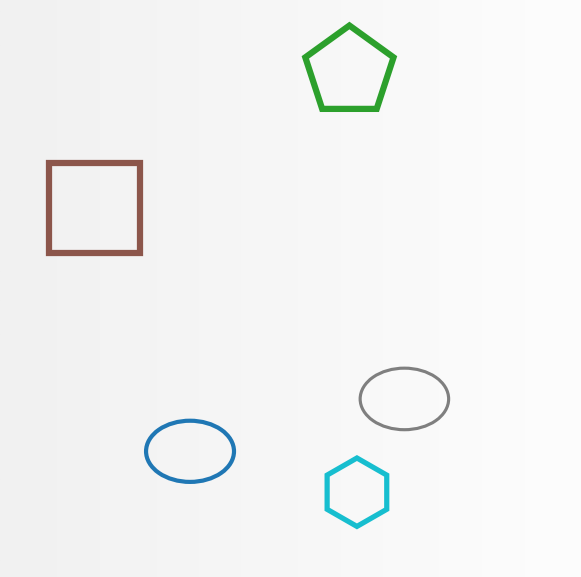[{"shape": "oval", "thickness": 2, "radius": 0.38, "center": [0.327, 0.218]}, {"shape": "pentagon", "thickness": 3, "radius": 0.4, "center": [0.601, 0.875]}, {"shape": "square", "thickness": 3, "radius": 0.39, "center": [0.163, 0.639]}, {"shape": "oval", "thickness": 1.5, "radius": 0.38, "center": [0.696, 0.308]}, {"shape": "hexagon", "thickness": 2.5, "radius": 0.3, "center": [0.614, 0.147]}]